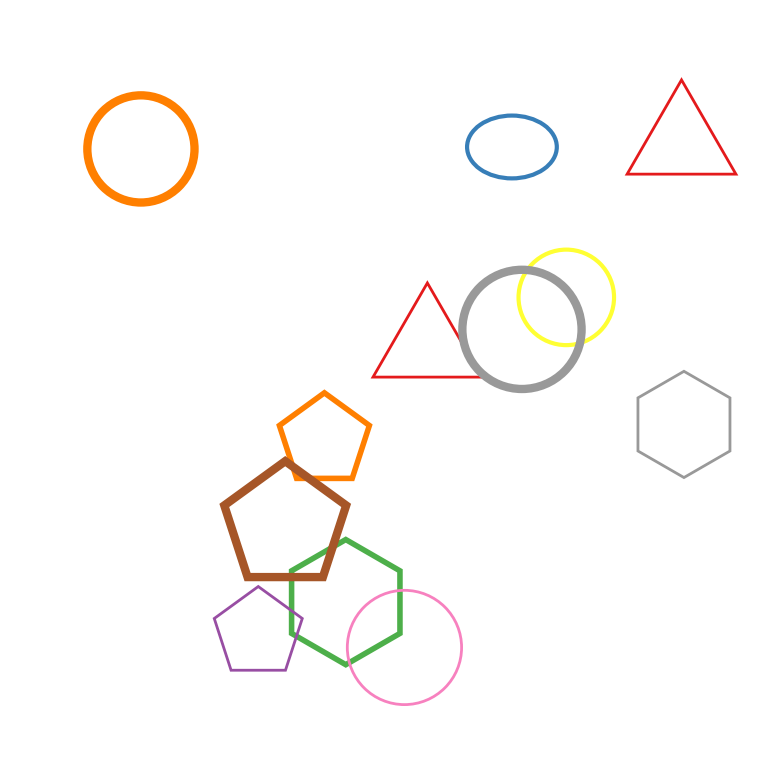[{"shape": "triangle", "thickness": 1, "radius": 0.41, "center": [0.885, 0.815]}, {"shape": "triangle", "thickness": 1, "radius": 0.41, "center": [0.555, 0.551]}, {"shape": "oval", "thickness": 1.5, "radius": 0.29, "center": [0.665, 0.809]}, {"shape": "hexagon", "thickness": 2, "radius": 0.41, "center": [0.449, 0.218]}, {"shape": "pentagon", "thickness": 1, "radius": 0.3, "center": [0.335, 0.178]}, {"shape": "pentagon", "thickness": 2, "radius": 0.31, "center": [0.421, 0.428]}, {"shape": "circle", "thickness": 3, "radius": 0.35, "center": [0.183, 0.807]}, {"shape": "circle", "thickness": 1.5, "radius": 0.31, "center": [0.735, 0.614]}, {"shape": "pentagon", "thickness": 3, "radius": 0.42, "center": [0.37, 0.318]}, {"shape": "circle", "thickness": 1, "radius": 0.37, "center": [0.525, 0.159]}, {"shape": "hexagon", "thickness": 1, "radius": 0.34, "center": [0.888, 0.449]}, {"shape": "circle", "thickness": 3, "radius": 0.39, "center": [0.678, 0.572]}]